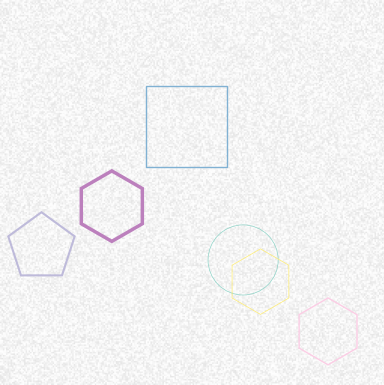[{"shape": "circle", "thickness": 0.5, "radius": 0.46, "center": [0.631, 0.325]}, {"shape": "pentagon", "thickness": 1.5, "radius": 0.45, "center": [0.108, 0.358]}, {"shape": "square", "thickness": 1, "radius": 0.53, "center": [0.484, 0.671]}, {"shape": "hexagon", "thickness": 1, "radius": 0.43, "center": [0.852, 0.139]}, {"shape": "hexagon", "thickness": 2.5, "radius": 0.46, "center": [0.29, 0.465]}, {"shape": "hexagon", "thickness": 0.5, "radius": 0.43, "center": [0.677, 0.269]}]